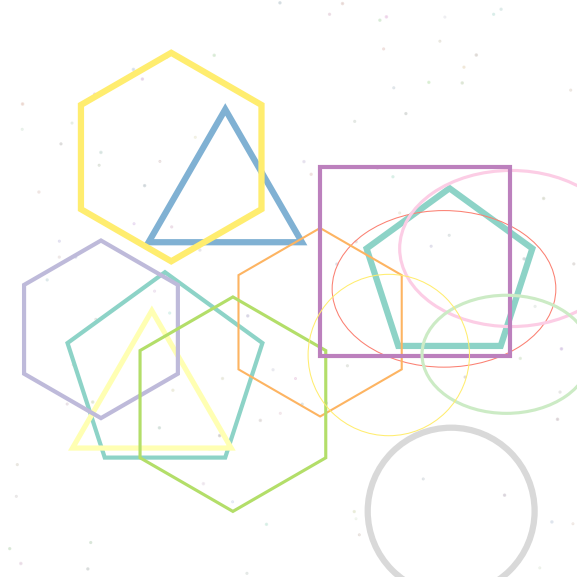[{"shape": "pentagon", "thickness": 2, "radius": 0.89, "center": [0.286, 0.35]}, {"shape": "pentagon", "thickness": 3, "radius": 0.75, "center": [0.778, 0.522]}, {"shape": "triangle", "thickness": 2.5, "radius": 0.79, "center": [0.263, 0.303]}, {"shape": "hexagon", "thickness": 2, "radius": 0.77, "center": [0.175, 0.429]}, {"shape": "oval", "thickness": 0.5, "radius": 0.97, "center": [0.769, 0.499]}, {"shape": "triangle", "thickness": 3, "radius": 0.77, "center": [0.39, 0.656]}, {"shape": "hexagon", "thickness": 1, "radius": 0.82, "center": [0.554, 0.441]}, {"shape": "hexagon", "thickness": 1.5, "radius": 0.93, "center": [0.403, 0.299]}, {"shape": "oval", "thickness": 1.5, "radius": 0.97, "center": [0.885, 0.569]}, {"shape": "circle", "thickness": 3, "radius": 0.72, "center": [0.781, 0.114]}, {"shape": "square", "thickness": 2, "radius": 0.82, "center": [0.718, 0.546]}, {"shape": "oval", "thickness": 1.5, "radius": 0.73, "center": [0.877, 0.386]}, {"shape": "hexagon", "thickness": 3, "radius": 0.9, "center": [0.296, 0.727]}, {"shape": "circle", "thickness": 0.5, "radius": 0.7, "center": [0.673, 0.384]}]